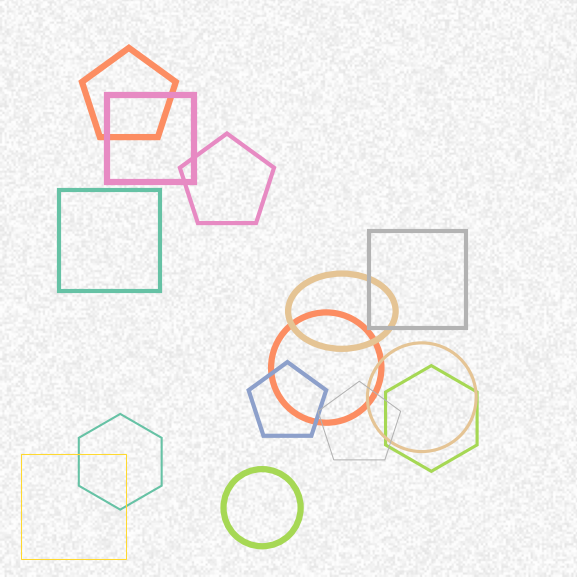[{"shape": "square", "thickness": 2, "radius": 0.44, "center": [0.19, 0.582]}, {"shape": "hexagon", "thickness": 1, "radius": 0.41, "center": [0.208, 0.2]}, {"shape": "circle", "thickness": 3, "radius": 0.48, "center": [0.565, 0.363]}, {"shape": "pentagon", "thickness": 3, "radius": 0.43, "center": [0.223, 0.831]}, {"shape": "pentagon", "thickness": 2, "radius": 0.35, "center": [0.498, 0.302]}, {"shape": "pentagon", "thickness": 2, "radius": 0.43, "center": [0.393, 0.682]}, {"shape": "square", "thickness": 3, "radius": 0.38, "center": [0.26, 0.76]}, {"shape": "circle", "thickness": 3, "radius": 0.33, "center": [0.454, 0.12]}, {"shape": "hexagon", "thickness": 1.5, "radius": 0.46, "center": [0.747, 0.275]}, {"shape": "square", "thickness": 0.5, "radius": 0.45, "center": [0.127, 0.122]}, {"shape": "circle", "thickness": 1.5, "radius": 0.47, "center": [0.73, 0.311]}, {"shape": "oval", "thickness": 3, "radius": 0.47, "center": [0.592, 0.46]}, {"shape": "pentagon", "thickness": 0.5, "radius": 0.38, "center": [0.622, 0.264]}, {"shape": "square", "thickness": 2, "radius": 0.42, "center": [0.723, 0.515]}]